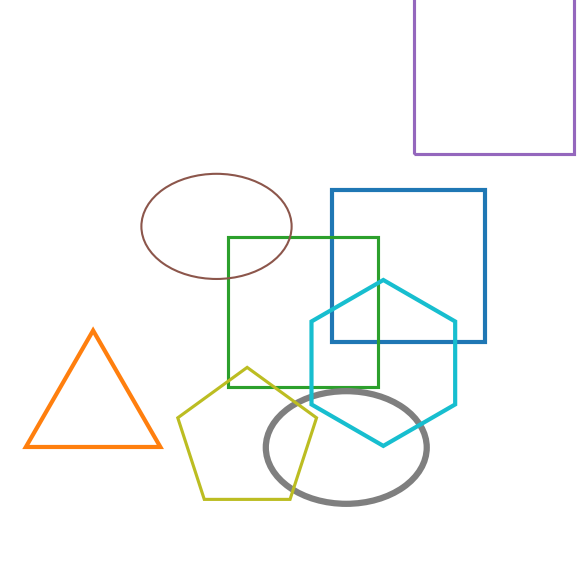[{"shape": "square", "thickness": 2, "radius": 0.66, "center": [0.707, 0.539]}, {"shape": "triangle", "thickness": 2, "radius": 0.67, "center": [0.161, 0.292]}, {"shape": "square", "thickness": 1.5, "radius": 0.65, "center": [0.525, 0.459]}, {"shape": "square", "thickness": 1.5, "radius": 0.69, "center": [0.855, 0.871]}, {"shape": "oval", "thickness": 1, "radius": 0.65, "center": [0.375, 0.607]}, {"shape": "oval", "thickness": 3, "radius": 0.7, "center": [0.6, 0.224]}, {"shape": "pentagon", "thickness": 1.5, "radius": 0.63, "center": [0.428, 0.237]}, {"shape": "hexagon", "thickness": 2, "radius": 0.72, "center": [0.664, 0.371]}]